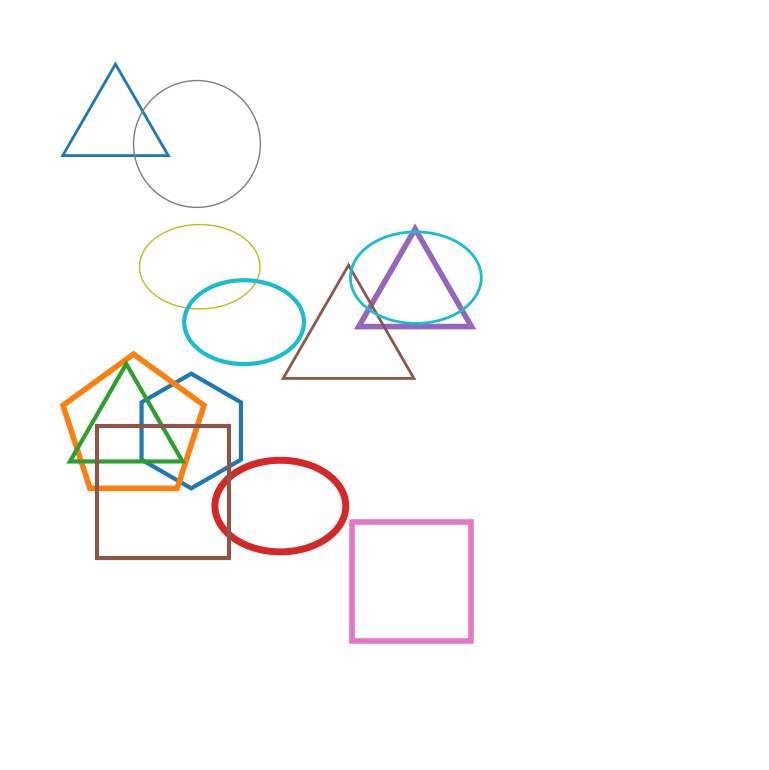[{"shape": "hexagon", "thickness": 1.5, "radius": 0.37, "center": [0.248, 0.44]}, {"shape": "triangle", "thickness": 1, "radius": 0.4, "center": [0.15, 0.838]}, {"shape": "pentagon", "thickness": 2, "radius": 0.48, "center": [0.173, 0.444]}, {"shape": "triangle", "thickness": 1.5, "radius": 0.42, "center": [0.164, 0.443]}, {"shape": "oval", "thickness": 2.5, "radius": 0.42, "center": [0.364, 0.343]}, {"shape": "triangle", "thickness": 2, "radius": 0.42, "center": [0.539, 0.618]}, {"shape": "triangle", "thickness": 1, "radius": 0.49, "center": [0.453, 0.558]}, {"shape": "square", "thickness": 1.5, "radius": 0.43, "center": [0.212, 0.361]}, {"shape": "square", "thickness": 2, "radius": 0.39, "center": [0.534, 0.245]}, {"shape": "circle", "thickness": 0.5, "radius": 0.41, "center": [0.256, 0.813]}, {"shape": "oval", "thickness": 0.5, "radius": 0.39, "center": [0.259, 0.654]}, {"shape": "oval", "thickness": 1.5, "radius": 0.39, "center": [0.317, 0.582]}, {"shape": "oval", "thickness": 1, "radius": 0.42, "center": [0.54, 0.639]}]